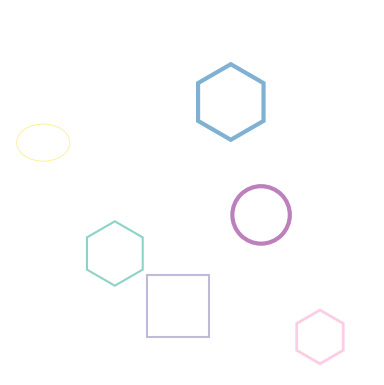[{"shape": "hexagon", "thickness": 1.5, "radius": 0.42, "center": [0.298, 0.342]}, {"shape": "square", "thickness": 1.5, "radius": 0.4, "center": [0.461, 0.205]}, {"shape": "hexagon", "thickness": 3, "radius": 0.49, "center": [0.599, 0.735]}, {"shape": "hexagon", "thickness": 2, "radius": 0.35, "center": [0.831, 0.125]}, {"shape": "circle", "thickness": 3, "radius": 0.37, "center": [0.678, 0.442]}, {"shape": "oval", "thickness": 0.5, "radius": 0.34, "center": [0.112, 0.63]}]